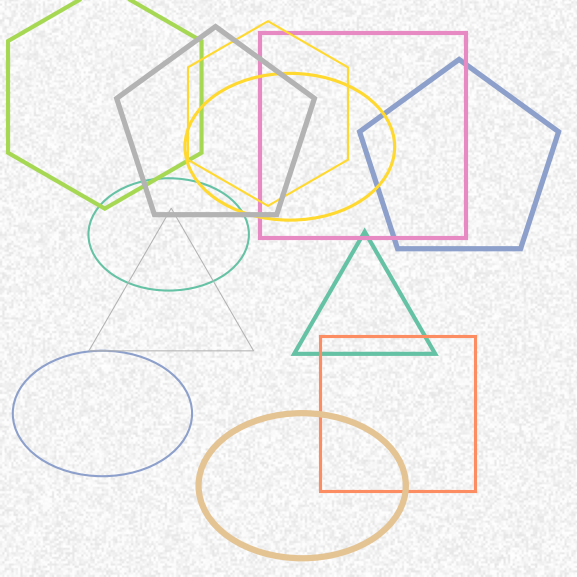[{"shape": "triangle", "thickness": 2, "radius": 0.71, "center": [0.631, 0.457]}, {"shape": "oval", "thickness": 1, "radius": 0.69, "center": [0.292, 0.593]}, {"shape": "square", "thickness": 1.5, "radius": 0.67, "center": [0.688, 0.283]}, {"shape": "pentagon", "thickness": 2.5, "radius": 0.91, "center": [0.795, 0.715]}, {"shape": "oval", "thickness": 1, "radius": 0.78, "center": [0.177, 0.283]}, {"shape": "square", "thickness": 2, "radius": 0.89, "center": [0.628, 0.764]}, {"shape": "hexagon", "thickness": 2, "radius": 0.97, "center": [0.181, 0.831]}, {"shape": "hexagon", "thickness": 1, "radius": 0.8, "center": [0.464, 0.803]}, {"shape": "oval", "thickness": 1.5, "radius": 0.91, "center": [0.502, 0.745]}, {"shape": "oval", "thickness": 3, "radius": 0.9, "center": [0.523, 0.158]}, {"shape": "pentagon", "thickness": 2.5, "radius": 0.9, "center": [0.373, 0.773]}, {"shape": "triangle", "thickness": 0.5, "radius": 0.82, "center": [0.296, 0.474]}]